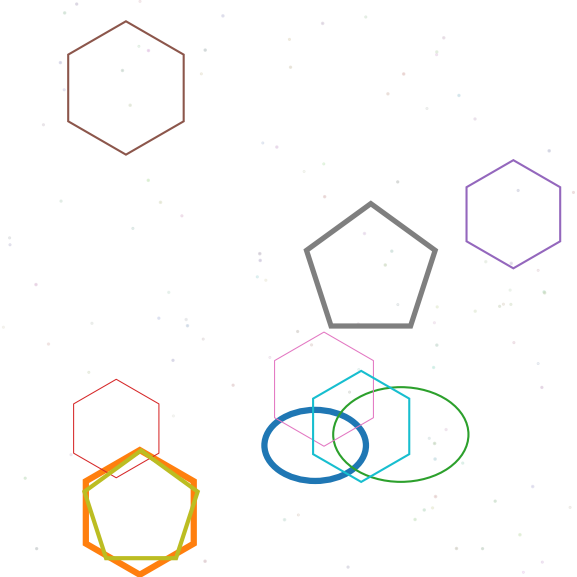[{"shape": "oval", "thickness": 3, "radius": 0.44, "center": [0.546, 0.228]}, {"shape": "hexagon", "thickness": 3, "radius": 0.54, "center": [0.242, 0.112]}, {"shape": "oval", "thickness": 1, "radius": 0.59, "center": [0.694, 0.247]}, {"shape": "hexagon", "thickness": 0.5, "radius": 0.43, "center": [0.201, 0.257]}, {"shape": "hexagon", "thickness": 1, "radius": 0.47, "center": [0.889, 0.628]}, {"shape": "hexagon", "thickness": 1, "radius": 0.58, "center": [0.218, 0.847]}, {"shape": "hexagon", "thickness": 0.5, "radius": 0.49, "center": [0.561, 0.325]}, {"shape": "pentagon", "thickness": 2.5, "radius": 0.59, "center": [0.642, 0.529]}, {"shape": "pentagon", "thickness": 2, "radius": 0.52, "center": [0.244, 0.116]}, {"shape": "hexagon", "thickness": 1, "radius": 0.48, "center": [0.625, 0.261]}]